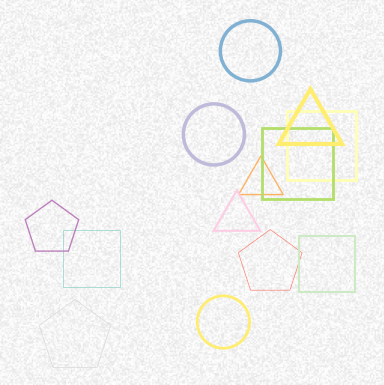[{"shape": "square", "thickness": 0.5, "radius": 0.37, "center": [0.239, 0.329]}, {"shape": "square", "thickness": 2, "radius": 0.45, "center": [0.834, 0.621]}, {"shape": "circle", "thickness": 2.5, "radius": 0.4, "center": [0.556, 0.651]}, {"shape": "pentagon", "thickness": 0.5, "radius": 0.44, "center": [0.702, 0.317]}, {"shape": "circle", "thickness": 2.5, "radius": 0.39, "center": [0.65, 0.868]}, {"shape": "triangle", "thickness": 1, "radius": 0.33, "center": [0.678, 0.528]}, {"shape": "square", "thickness": 2, "radius": 0.46, "center": [0.773, 0.575]}, {"shape": "triangle", "thickness": 1.5, "radius": 0.35, "center": [0.615, 0.436]}, {"shape": "pentagon", "thickness": 0.5, "radius": 0.49, "center": [0.195, 0.125]}, {"shape": "pentagon", "thickness": 1, "radius": 0.37, "center": [0.135, 0.407]}, {"shape": "square", "thickness": 1.5, "radius": 0.37, "center": [0.85, 0.314]}, {"shape": "triangle", "thickness": 3, "radius": 0.48, "center": [0.806, 0.674]}, {"shape": "circle", "thickness": 2, "radius": 0.34, "center": [0.58, 0.164]}]